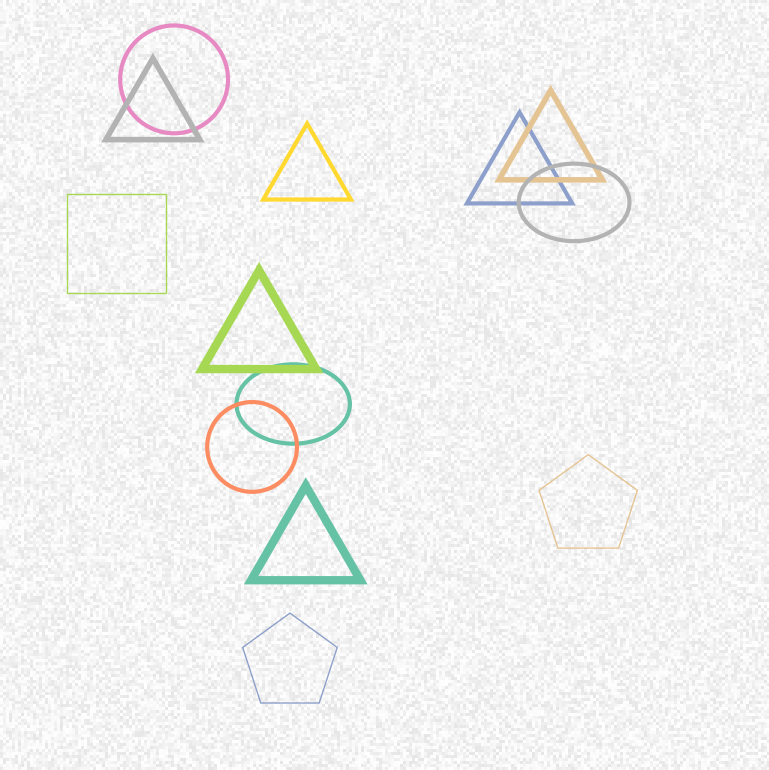[{"shape": "triangle", "thickness": 3, "radius": 0.41, "center": [0.397, 0.287]}, {"shape": "oval", "thickness": 1.5, "radius": 0.37, "center": [0.381, 0.475]}, {"shape": "circle", "thickness": 1.5, "radius": 0.29, "center": [0.327, 0.42]}, {"shape": "pentagon", "thickness": 0.5, "radius": 0.32, "center": [0.377, 0.139]}, {"shape": "triangle", "thickness": 1.5, "radius": 0.39, "center": [0.675, 0.775]}, {"shape": "circle", "thickness": 1.5, "radius": 0.35, "center": [0.226, 0.897]}, {"shape": "triangle", "thickness": 3, "radius": 0.43, "center": [0.337, 0.563]}, {"shape": "square", "thickness": 0.5, "radius": 0.32, "center": [0.152, 0.684]}, {"shape": "triangle", "thickness": 1.5, "radius": 0.33, "center": [0.399, 0.774]}, {"shape": "pentagon", "thickness": 0.5, "radius": 0.34, "center": [0.764, 0.342]}, {"shape": "triangle", "thickness": 2, "radius": 0.39, "center": [0.715, 0.805]}, {"shape": "triangle", "thickness": 2, "radius": 0.35, "center": [0.199, 0.854]}, {"shape": "oval", "thickness": 1.5, "radius": 0.36, "center": [0.746, 0.737]}]